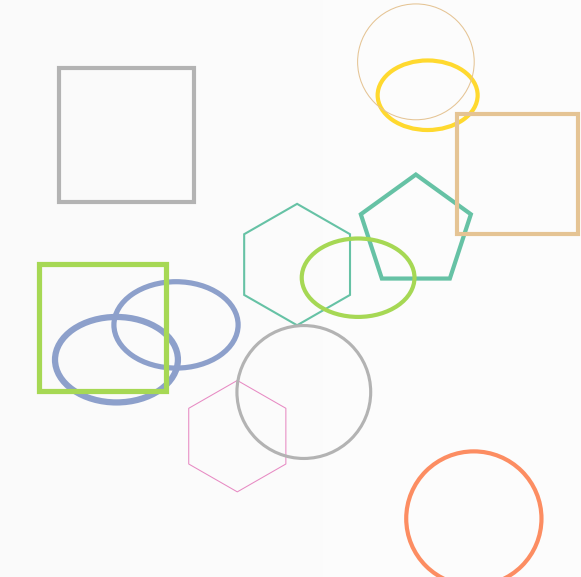[{"shape": "hexagon", "thickness": 1, "radius": 0.53, "center": [0.511, 0.541]}, {"shape": "pentagon", "thickness": 2, "radius": 0.5, "center": [0.715, 0.597]}, {"shape": "circle", "thickness": 2, "radius": 0.58, "center": [0.815, 0.101]}, {"shape": "oval", "thickness": 3, "radius": 0.53, "center": [0.2, 0.376]}, {"shape": "oval", "thickness": 2.5, "radius": 0.53, "center": [0.303, 0.437]}, {"shape": "hexagon", "thickness": 0.5, "radius": 0.48, "center": [0.408, 0.244]}, {"shape": "square", "thickness": 2.5, "radius": 0.55, "center": [0.176, 0.432]}, {"shape": "oval", "thickness": 2, "radius": 0.49, "center": [0.616, 0.518]}, {"shape": "oval", "thickness": 2, "radius": 0.43, "center": [0.736, 0.834]}, {"shape": "circle", "thickness": 0.5, "radius": 0.5, "center": [0.716, 0.892]}, {"shape": "square", "thickness": 2, "radius": 0.52, "center": [0.89, 0.698]}, {"shape": "circle", "thickness": 1.5, "radius": 0.58, "center": [0.523, 0.32]}, {"shape": "square", "thickness": 2, "radius": 0.58, "center": [0.217, 0.766]}]